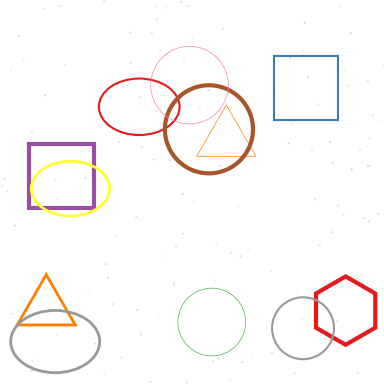[{"shape": "oval", "thickness": 1.5, "radius": 0.52, "center": [0.362, 0.723]}, {"shape": "hexagon", "thickness": 3, "radius": 0.44, "center": [0.898, 0.193]}, {"shape": "square", "thickness": 1.5, "radius": 0.41, "center": [0.794, 0.771]}, {"shape": "circle", "thickness": 0.5, "radius": 0.44, "center": [0.55, 0.164]}, {"shape": "square", "thickness": 3, "radius": 0.42, "center": [0.16, 0.543]}, {"shape": "triangle", "thickness": 0.5, "radius": 0.44, "center": [0.588, 0.638]}, {"shape": "triangle", "thickness": 2, "radius": 0.44, "center": [0.12, 0.2]}, {"shape": "oval", "thickness": 2, "radius": 0.51, "center": [0.183, 0.51]}, {"shape": "circle", "thickness": 3, "radius": 0.57, "center": [0.543, 0.664]}, {"shape": "circle", "thickness": 0.5, "radius": 0.5, "center": [0.492, 0.779]}, {"shape": "oval", "thickness": 2, "radius": 0.58, "center": [0.143, 0.113]}, {"shape": "circle", "thickness": 1.5, "radius": 0.4, "center": [0.787, 0.147]}]